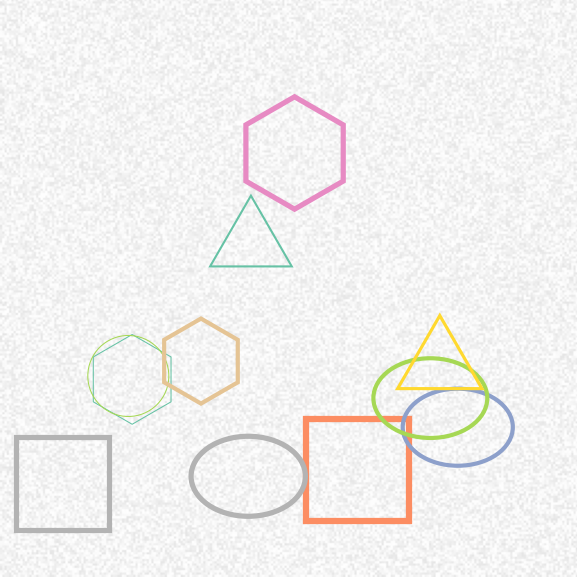[{"shape": "triangle", "thickness": 1, "radius": 0.41, "center": [0.435, 0.579]}, {"shape": "hexagon", "thickness": 0.5, "radius": 0.39, "center": [0.229, 0.342]}, {"shape": "square", "thickness": 3, "radius": 0.44, "center": [0.619, 0.185]}, {"shape": "oval", "thickness": 2, "radius": 0.48, "center": [0.793, 0.259]}, {"shape": "hexagon", "thickness": 2.5, "radius": 0.49, "center": [0.51, 0.734]}, {"shape": "oval", "thickness": 2, "radius": 0.49, "center": [0.745, 0.31]}, {"shape": "circle", "thickness": 0.5, "radius": 0.35, "center": [0.222, 0.348]}, {"shape": "triangle", "thickness": 1.5, "radius": 0.42, "center": [0.762, 0.368]}, {"shape": "hexagon", "thickness": 2, "radius": 0.37, "center": [0.348, 0.374]}, {"shape": "square", "thickness": 2.5, "radius": 0.4, "center": [0.108, 0.162]}, {"shape": "oval", "thickness": 2.5, "radius": 0.49, "center": [0.43, 0.174]}]